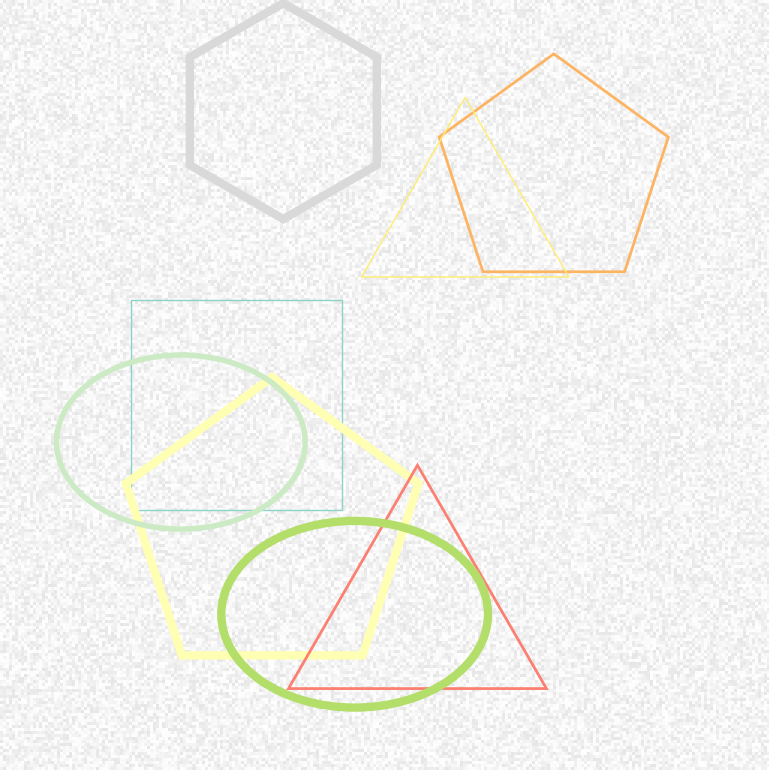[{"shape": "square", "thickness": 0.5, "radius": 0.68, "center": [0.307, 0.474]}, {"shape": "pentagon", "thickness": 3, "radius": 1.0, "center": [0.353, 0.31]}, {"shape": "triangle", "thickness": 1, "radius": 0.97, "center": [0.542, 0.202]}, {"shape": "pentagon", "thickness": 1, "radius": 0.78, "center": [0.719, 0.774]}, {"shape": "oval", "thickness": 3, "radius": 0.87, "center": [0.461, 0.202]}, {"shape": "hexagon", "thickness": 3, "radius": 0.7, "center": [0.368, 0.856]}, {"shape": "oval", "thickness": 2, "radius": 0.81, "center": [0.235, 0.426]}, {"shape": "triangle", "thickness": 0.5, "radius": 0.78, "center": [0.604, 0.718]}]